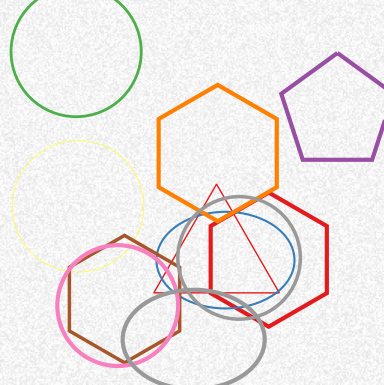[{"shape": "triangle", "thickness": 1, "radius": 0.94, "center": [0.562, 0.333]}, {"shape": "hexagon", "thickness": 3, "radius": 0.87, "center": [0.698, 0.326]}, {"shape": "oval", "thickness": 1.5, "radius": 0.9, "center": [0.586, 0.324]}, {"shape": "circle", "thickness": 2, "radius": 0.85, "center": [0.198, 0.866]}, {"shape": "pentagon", "thickness": 3, "radius": 0.77, "center": [0.876, 0.709]}, {"shape": "hexagon", "thickness": 3, "radius": 0.89, "center": [0.565, 0.602]}, {"shape": "circle", "thickness": 0.5, "radius": 0.85, "center": [0.203, 0.464]}, {"shape": "hexagon", "thickness": 2.5, "radius": 0.83, "center": [0.323, 0.223]}, {"shape": "circle", "thickness": 3, "radius": 0.78, "center": [0.306, 0.206]}, {"shape": "circle", "thickness": 2.5, "radius": 0.8, "center": [0.621, 0.33]}, {"shape": "oval", "thickness": 3, "radius": 0.92, "center": [0.503, 0.118]}]